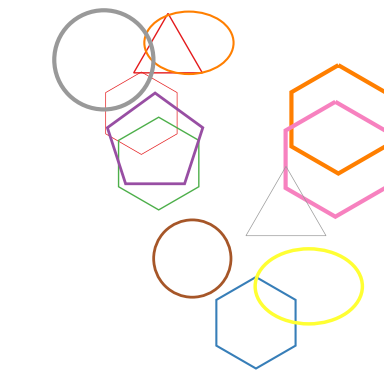[{"shape": "triangle", "thickness": 1, "radius": 0.51, "center": [0.436, 0.862]}, {"shape": "hexagon", "thickness": 0.5, "radius": 0.54, "center": [0.367, 0.706]}, {"shape": "hexagon", "thickness": 1.5, "radius": 0.59, "center": [0.665, 0.162]}, {"shape": "hexagon", "thickness": 1, "radius": 0.6, "center": [0.412, 0.575]}, {"shape": "pentagon", "thickness": 2, "radius": 0.65, "center": [0.403, 0.628]}, {"shape": "hexagon", "thickness": 3, "radius": 0.7, "center": [0.879, 0.69]}, {"shape": "oval", "thickness": 1.5, "radius": 0.58, "center": [0.491, 0.889]}, {"shape": "oval", "thickness": 2.5, "radius": 0.7, "center": [0.802, 0.256]}, {"shape": "circle", "thickness": 2, "radius": 0.5, "center": [0.5, 0.328]}, {"shape": "hexagon", "thickness": 3, "radius": 0.75, "center": [0.871, 0.586]}, {"shape": "circle", "thickness": 3, "radius": 0.64, "center": [0.27, 0.845]}, {"shape": "triangle", "thickness": 0.5, "radius": 0.6, "center": [0.743, 0.448]}]